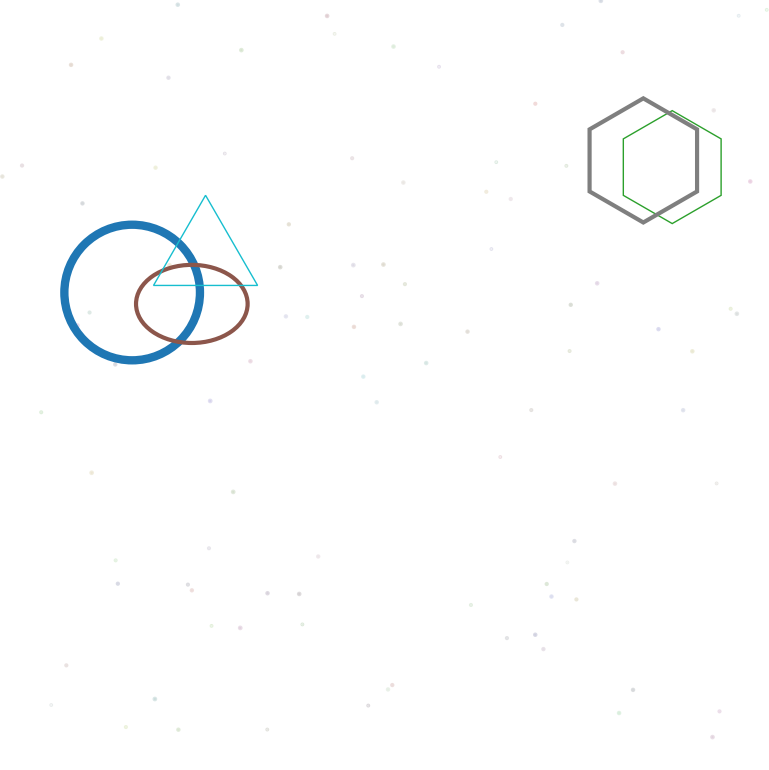[{"shape": "circle", "thickness": 3, "radius": 0.44, "center": [0.172, 0.62]}, {"shape": "hexagon", "thickness": 0.5, "radius": 0.37, "center": [0.873, 0.783]}, {"shape": "oval", "thickness": 1.5, "radius": 0.36, "center": [0.249, 0.605]}, {"shape": "hexagon", "thickness": 1.5, "radius": 0.4, "center": [0.835, 0.792]}, {"shape": "triangle", "thickness": 0.5, "radius": 0.39, "center": [0.267, 0.668]}]